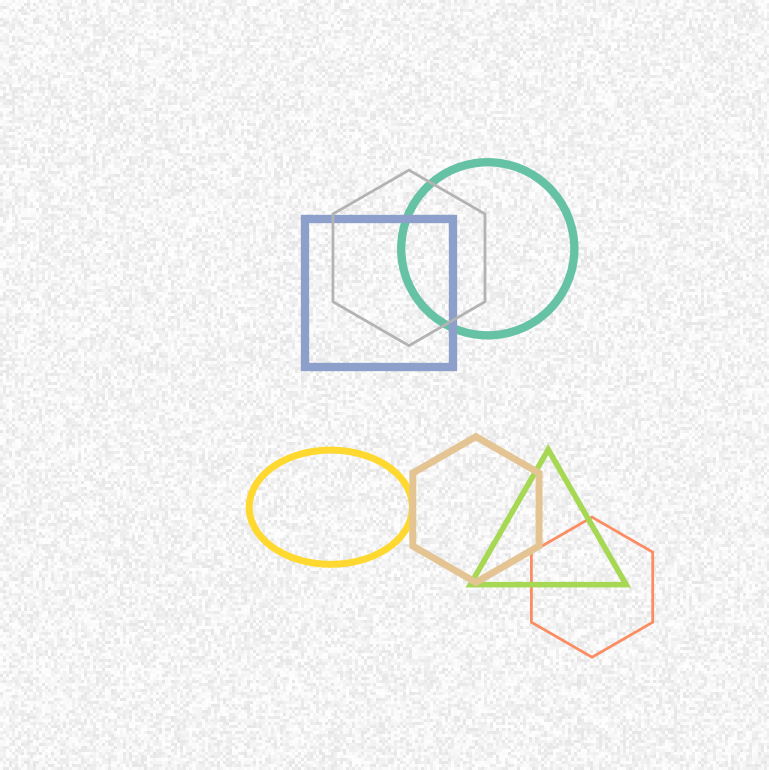[{"shape": "circle", "thickness": 3, "radius": 0.56, "center": [0.633, 0.677]}, {"shape": "hexagon", "thickness": 1, "radius": 0.45, "center": [0.769, 0.237]}, {"shape": "square", "thickness": 3, "radius": 0.48, "center": [0.492, 0.619]}, {"shape": "triangle", "thickness": 2, "radius": 0.58, "center": [0.712, 0.299]}, {"shape": "oval", "thickness": 2.5, "radius": 0.53, "center": [0.43, 0.341]}, {"shape": "hexagon", "thickness": 2.5, "radius": 0.47, "center": [0.618, 0.338]}, {"shape": "hexagon", "thickness": 1, "radius": 0.57, "center": [0.531, 0.665]}]